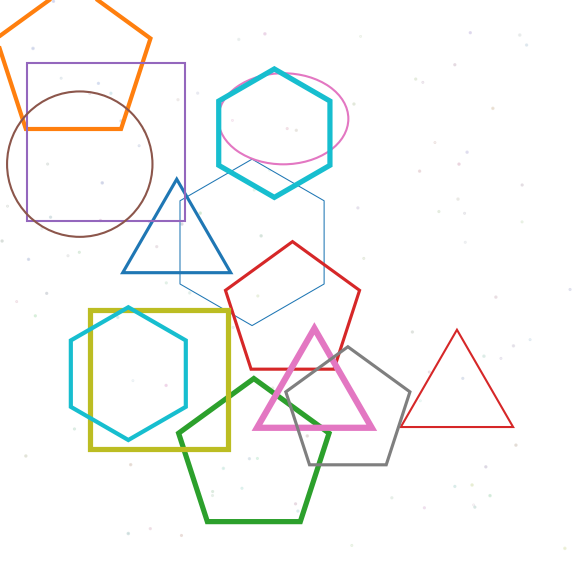[{"shape": "hexagon", "thickness": 0.5, "radius": 0.72, "center": [0.436, 0.579]}, {"shape": "triangle", "thickness": 1.5, "radius": 0.54, "center": [0.306, 0.581]}, {"shape": "pentagon", "thickness": 2, "radius": 0.7, "center": [0.127, 0.889]}, {"shape": "pentagon", "thickness": 2.5, "radius": 0.68, "center": [0.44, 0.207]}, {"shape": "pentagon", "thickness": 1.5, "radius": 0.61, "center": [0.507, 0.459]}, {"shape": "triangle", "thickness": 1, "radius": 0.56, "center": [0.791, 0.316]}, {"shape": "square", "thickness": 1, "radius": 0.68, "center": [0.184, 0.753]}, {"shape": "circle", "thickness": 1, "radius": 0.63, "center": [0.138, 0.715]}, {"shape": "oval", "thickness": 1, "radius": 0.56, "center": [0.491, 0.793]}, {"shape": "triangle", "thickness": 3, "radius": 0.57, "center": [0.544, 0.316]}, {"shape": "pentagon", "thickness": 1.5, "radius": 0.56, "center": [0.602, 0.286]}, {"shape": "square", "thickness": 2.5, "radius": 0.6, "center": [0.275, 0.342]}, {"shape": "hexagon", "thickness": 2.5, "radius": 0.56, "center": [0.475, 0.769]}, {"shape": "hexagon", "thickness": 2, "radius": 0.57, "center": [0.222, 0.352]}]